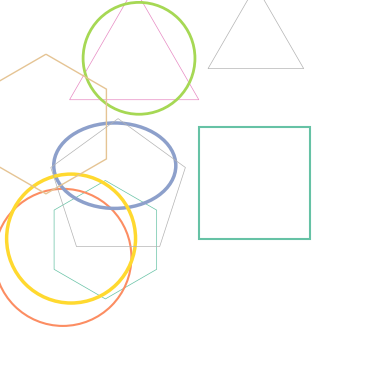[{"shape": "hexagon", "thickness": 0.5, "radius": 0.77, "center": [0.274, 0.377]}, {"shape": "square", "thickness": 1.5, "radius": 0.72, "center": [0.661, 0.525]}, {"shape": "circle", "thickness": 1.5, "radius": 0.89, "center": [0.163, 0.331]}, {"shape": "oval", "thickness": 2.5, "radius": 0.79, "center": [0.298, 0.57]}, {"shape": "triangle", "thickness": 0.5, "radius": 0.97, "center": [0.349, 0.838]}, {"shape": "circle", "thickness": 2, "radius": 0.73, "center": [0.361, 0.849]}, {"shape": "circle", "thickness": 2.5, "radius": 0.84, "center": [0.185, 0.38]}, {"shape": "hexagon", "thickness": 1, "radius": 0.91, "center": [0.119, 0.678]}, {"shape": "triangle", "thickness": 0.5, "radius": 0.72, "center": [0.665, 0.893]}, {"shape": "pentagon", "thickness": 0.5, "radius": 0.92, "center": [0.307, 0.508]}]